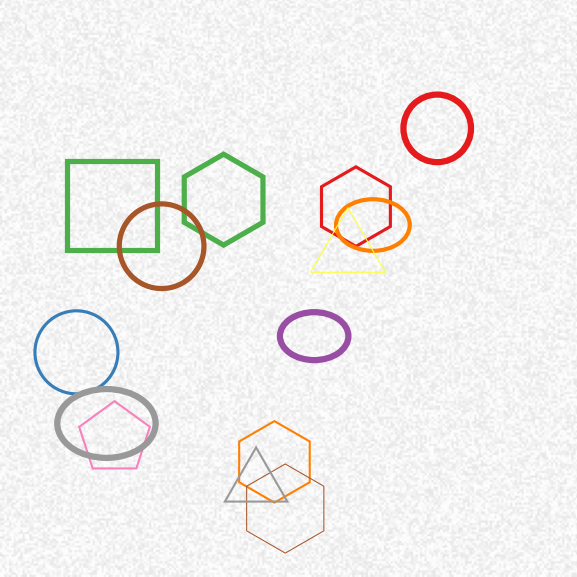[{"shape": "hexagon", "thickness": 1.5, "radius": 0.34, "center": [0.616, 0.641]}, {"shape": "circle", "thickness": 3, "radius": 0.29, "center": [0.757, 0.777]}, {"shape": "circle", "thickness": 1.5, "radius": 0.36, "center": [0.132, 0.389]}, {"shape": "hexagon", "thickness": 2.5, "radius": 0.39, "center": [0.387, 0.653]}, {"shape": "square", "thickness": 2.5, "radius": 0.39, "center": [0.194, 0.643]}, {"shape": "oval", "thickness": 3, "radius": 0.3, "center": [0.544, 0.417]}, {"shape": "oval", "thickness": 2, "radius": 0.32, "center": [0.646, 0.609]}, {"shape": "hexagon", "thickness": 1, "radius": 0.35, "center": [0.475, 0.199]}, {"shape": "triangle", "thickness": 0.5, "radius": 0.37, "center": [0.603, 0.565]}, {"shape": "circle", "thickness": 2.5, "radius": 0.37, "center": [0.28, 0.573]}, {"shape": "hexagon", "thickness": 0.5, "radius": 0.39, "center": [0.494, 0.119]}, {"shape": "pentagon", "thickness": 1, "radius": 0.32, "center": [0.198, 0.24]}, {"shape": "oval", "thickness": 3, "radius": 0.43, "center": [0.184, 0.266]}, {"shape": "triangle", "thickness": 1, "radius": 0.31, "center": [0.443, 0.162]}]